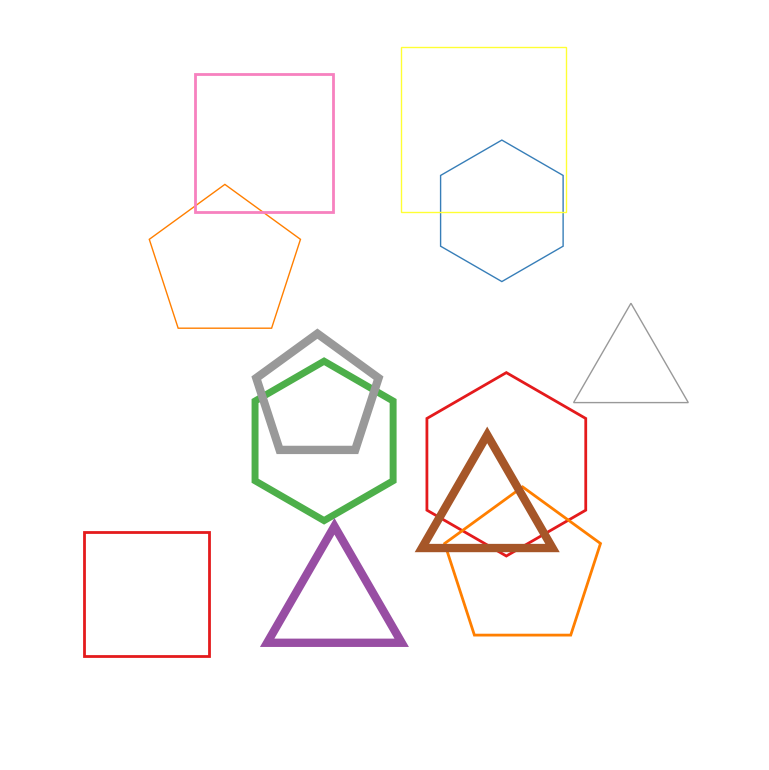[{"shape": "hexagon", "thickness": 1, "radius": 0.6, "center": [0.658, 0.397]}, {"shape": "square", "thickness": 1, "radius": 0.4, "center": [0.191, 0.229]}, {"shape": "hexagon", "thickness": 0.5, "radius": 0.46, "center": [0.652, 0.726]}, {"shape": "hexagon", "thickness": 2.5, "radius": 0.52, "center": [0.421, 0.427]}, {"shape": "triangle", "thickness": 3, "radius": 0.5, "center": [0.434, 0.216]}, {"shape": "pentagon", "thickness": 1, "radius": 0.53, "center": [0.679, 0.261]}, {"shape": "pentagon", "thickness": 0.5, "radius": 0.52, "center": [0.292, 0.657]}, {"shape": "square", "thickness": 0.5, "radius": 0.54, "center": [0.627, 0.832]}, {"shape": "triangle", "thickness": 3, "radius": 0.49, "center": [0.633, 0.337]}, {"shape": "square", "thickness": 1, "radius": 0.45, "center": [0.343, 0.815]}, {"shape": "pentagon", "thickness": 3, "radius": 0.42, "center": [0.412, 0.483]}, {"shape": "triangle", "thickness": 0.5, "radius": 0.43, "center": [0.819, 0.52]}]